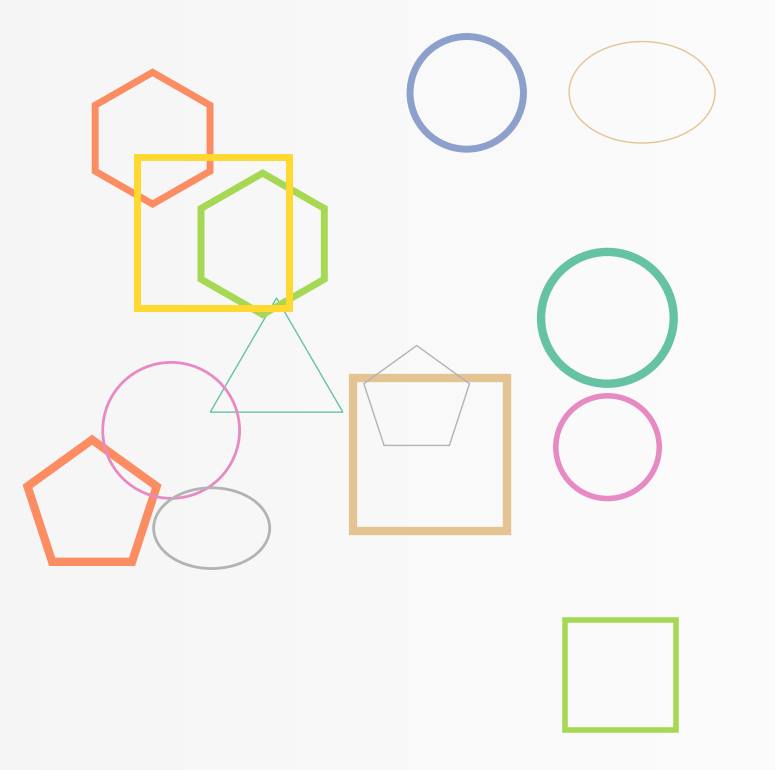[{"shape": "circle", "thickness": 3, "radius": 0.43, "center": [0.784, 0.587]}, {"shape": "triangle", "thickness": 0.5, "radius": 0.49, "center": [0.357, 0.514]}, {"shape": "hexagon", "thickness": 2.5, "radius": 0.43, "center": [0.197, 0.821]}, {"shape": "pentagon", "thickness": 3, "radius": 0.44, "center": [0.119, 0.341]}, {"shape": "circle", "thickness": 2.5, "radius": 0.37, "center": [0.602, 0.879]}, {"shape": "circle", "thickness": 2, "radius": 0.33, "center": [0.784, 0.419]}, {"shape": "circle", "thickness": 1, "radius": 0.44, "center": [0.221, 0.441]}, {"shape": "square", "thickness": 2, "radius": 0.36, "center": [0.801, 0.123]}, {"shape": "hexagon", "thickness": 2.5, "radius": 0.46, "center": [0.339, 0.683]}, {"shape": "square", "thickness": 2.5, "radius": 0.49, "center": [0.275, 0.699]}, {"shape": "oval", "thickness": 0.5, "radius": 0.47, "center": [0.828, 0.88]}, {"shape": "square", "thickness": 3, "radius": 0.5, "center": [0.554, 0.41]}, {"shape": "oval", "thickness": 1, "radius": 0.37, "center": [0.273, 0.314]}, {"shape": "pentagon", "thickness": 0.5, "radius": 0.36, "center": [0.538, 0.48]}]